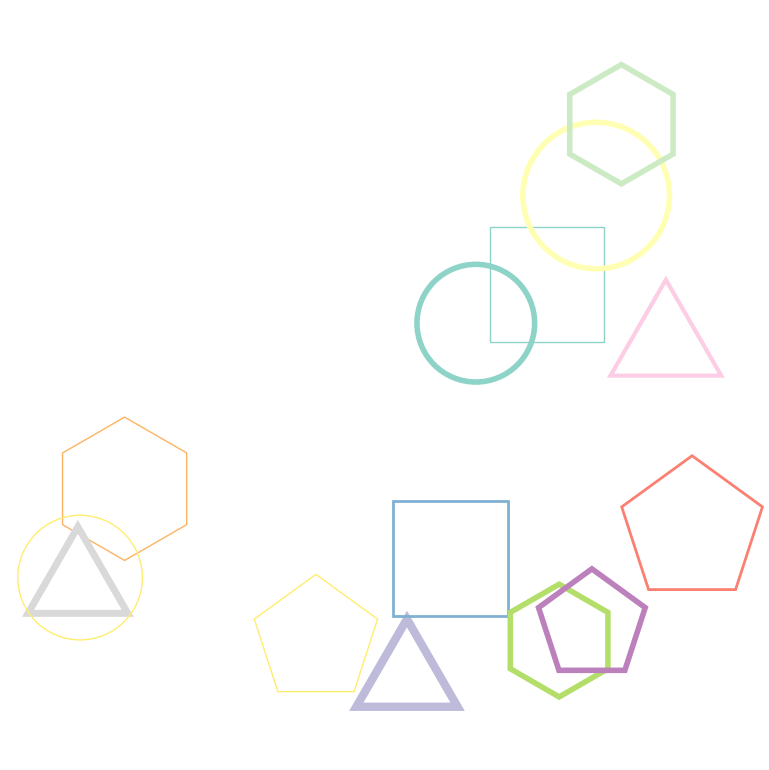[{"shape": "circle", "thickness": 2, "radius": 0.38, "center": [0.618, 0.58]}, {"shape": "square", "thickness": 0.5, "radius": 0.37, "center": [0.71, 0.63]}, {"shape": "circle", "thickness": 2, "radius": 0.48, "center": [0.774, 0.746]}, {"shape": "triangle", "thickness": 3, "radius": 0.38, "center": [0.529, 0.12]}, {"shape": "pentagon", "thickness": 1, "radius": 0.48, "center": [0.899, 0.312]}, {"shape": "square", "thickness": 1, "radius": 0.37, "center": [0.585, 0.275]}, {"shape": "hexagon", "thickness": 0.5, "radius": 0.47, "center": [0.162, 0.365]}, {"shape": "hexagon", "thickness": 2, "radius": 0.37, "center": [0.726, 0.168]}, {"shape": "triangle", "thickness": 1.5, "radius": 0.42, "center": [0.865, 0.554]}, {"shape": "triangle", "thickness": 2.5, "radius": 0.37, "center": [0.101, 0.241]}, {"shape": "pentagon", "thickness": 2, "radius": 0.36, "center": [0.769, 0.188]}, {"shape": "hexagon", "thickness": 2, "radius": 0.39, "center": [0.807, 0.839]}, {"shape": "pentagon", "thickness": 0.5, "radius": 0.42, "center": [0.41, 0.17]}, {"shape": "circle", "thickness": 0.5, "radius": 0.4, "center": [0.104, 0.25]}]